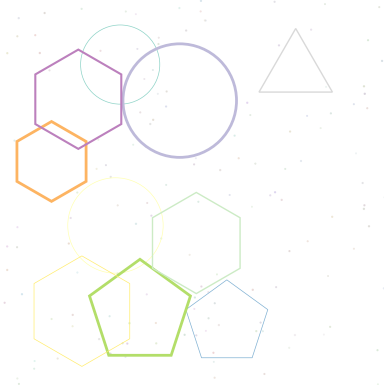[{"shape": "circle", "thickness": 0.5, "radius": 0.51, "center": [0.312, 0.832]}, {"shape": "circle", "thickness": 0.5, "radius": 0.62, "center": [0.3, 0.414]}, {"shape": "circle", "thickness": 2, "radius": 0.74, "center": [0.467, 0.739]}, {"shape": "pentagon", "thickness": 0.5, "radius": 0.56, "center": [0.589, 0.161]}, {"shape": "hexagon", "thickness": 2, "radius": 0.52, "center": [0.134, 0.581]}, {"shape": "pentagon", "thickness": 2, "radius": 0.69, "center": [0.364, 0.189]}, {"shape": "triangle", "thickness": 1, "radius": 0.55, "center": [0.768, 0.816]}, {"shape": "hexagon", "thickness": 1.5, "radius": 0.64, "center": [0.203, 0.742]}, {"shape": "hexagon", "thickness": 1, "radius": 0.66, "center": [0.51, 0.369]}, {"shape": "hexagon", "thickness": 0.5, "radius": 0.72, "center": [0.213, 0.192]}]